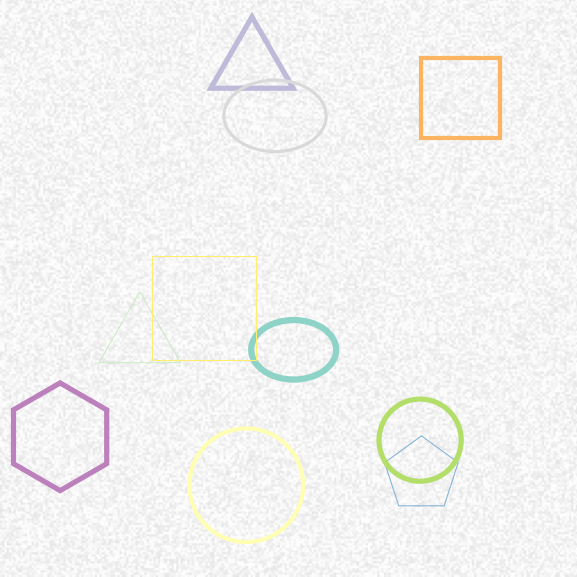[{"shape": "oval", "thickness": 3, "radius": 0.37, "center": [0.509, 0.393]}, {"shape": "circle", "thickness": 2, "radius": 0.49, "center": [0.426, 0.159]}, {"shape": "triangle", "thickness": 2.5, "radius": 0.41, "center": [0.436, 0.888]}, {"shape": "pentagon", "thickness": 0.5, "radius": 0.33, "center": [0.73, 0.177]}, {"shape": "square", "thickness": 2, "radius": 0.35, "center": [0.797, 0.829]}, {"shape": "circle", "thickness": 2.5, "radius": 0.36, "center": [0.727, 0.237]}, {"shape": "oval", "thickness": 1.5, "radius": 0.44, "center": [0.476, 0.799]}, {"shape": "hexagon", "thickness": 2.5, "radius": 0.47, "center": [0.104, 0.243]}, {"shape": "triangle", "thickness": 0.5, "radius": 0.41, "center": [0.242, 0.412]}, {"shape": "square", "thickness": 0.5, "radius": 0.45, "center": [0.353, 0.466]}]